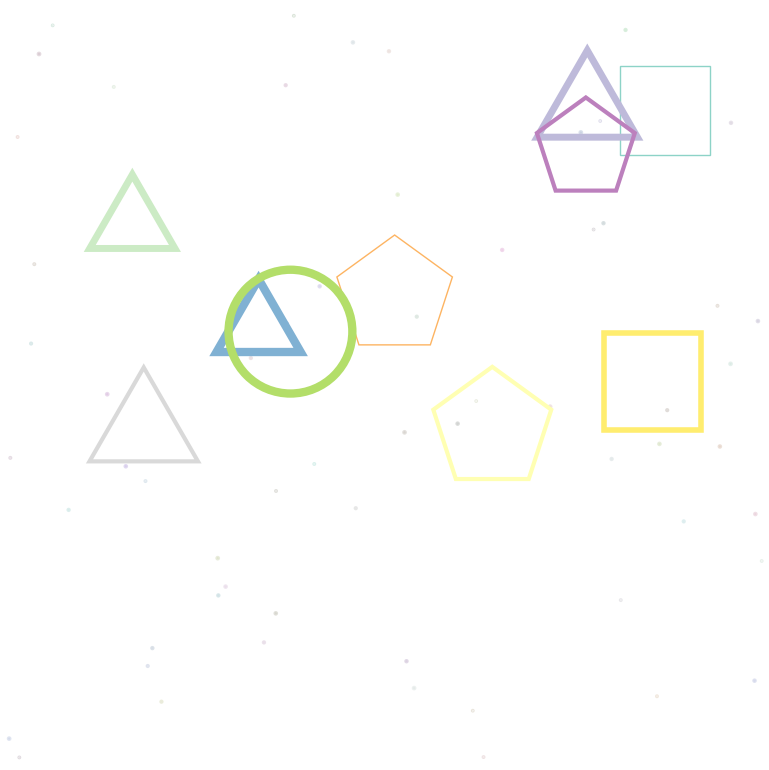[{"shape": "square", "thickness": 0.5, "radius": 0.29, "center": [0.864, 0.856]}, {"shape": "pentagon", "thickness": 1.5, "radius": 0.4, "center": [0.639, 0.443]}, {"shape": "triangle", "thickness": 2.5, "radius": 0.38, "center": [0.763, 0.859]}, {"shape": "triangle", "thickness": 3, "radius": 0.32, "center": [0.336, 0.574]}, {"shape": "pentagon", "thickness": 0.5, "radius": 0.39, "center": [0.513, 0.616]}, {"shape": "circle", "thickness": 3, "radius": 0.4, "center": [0.377, 0.569]}, {"shape": "triangle", "thickness": 1.5, "radius": 0.41, "center": [0.187, 0.441]}, {"shape": "pentagon", "thickness": 1.5, "radius": 0.33, "center": [0.761, 0.807]}, {"shape": "triangle", "thickness": 2.5, "radius": 0.32, "center": [0.172, 0.709]}, {"shape": "square", "thickness": 2, "radius": 0.32, "center": [0.847, 0.504]}]